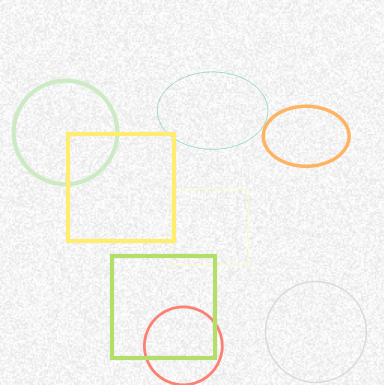[{"shape": "oval", "thickness": 0.5, "radius": 0.72, "center": [0.552, 0.713]}, {"shape": "square", "thickness": 0.5, "radius": 0.5, "center": [0.544, 0.412]}, {"shape": "circle", "thickness": 2, "radius": 0.51, "center": [0.476, 0.102]}, {"shape": "oval", "thickness": 2.5, "radius": 0.56, "center": [0.795, 0.646]}, {"shape": "square", "thickness": 3, "radius": 0.67, "center": [0.425, 0.203]}, {"shape": "circle", "thickness": 1, "radius": 0.65, "center": [0.821, 0.138]}, {"shape": "circle", "thickness": 3, "radius": 0.67, "center": [0.17, 0.656]}, {"shape": "square", "thickness": 3, "radius": 0.69, "center": [0.314, 0.514]}]